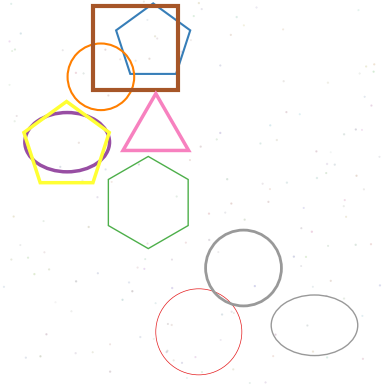[{"shape": "circle", "thickness": 0.5, "radius": 0.56, "center": [0.516, 0.138]}, {"shape": "pentagon", "thickness": 1.5, "radius": 0.51, "center": [0.398, 0.89]}, {"shape": "hexagon", "thickness": 1, "radius": 0.6, "center": [0.385, 0.474]}, {"shape": "oval", "thickness": 2.5, "radius": 0.55, "center": [0.175, 0.631]}, {"shape": "circle", "thickness": 1.5, "radius": 0.43, "center": [0.262, 0.801]}, {"shape": "pentagon", "thickness": 2.5, "radius": 0.58, "center": [0.173, 0.62]}, {"shape": "square", "thickness": 3, "radius": 0.55, "center": [0.351, 0.876]}, {"shape": "triangle", "thickness": 2.5, "radius": 0.49, "center": [0.405, 0.658]}, {"shape": "oval", "thickness": 1, "radius": 0.56, "center": [0.817, 0.155]}, {"shape": "circle", "thickness": 2, "radius": 0.49, "center": [0.632, 0.304]}]